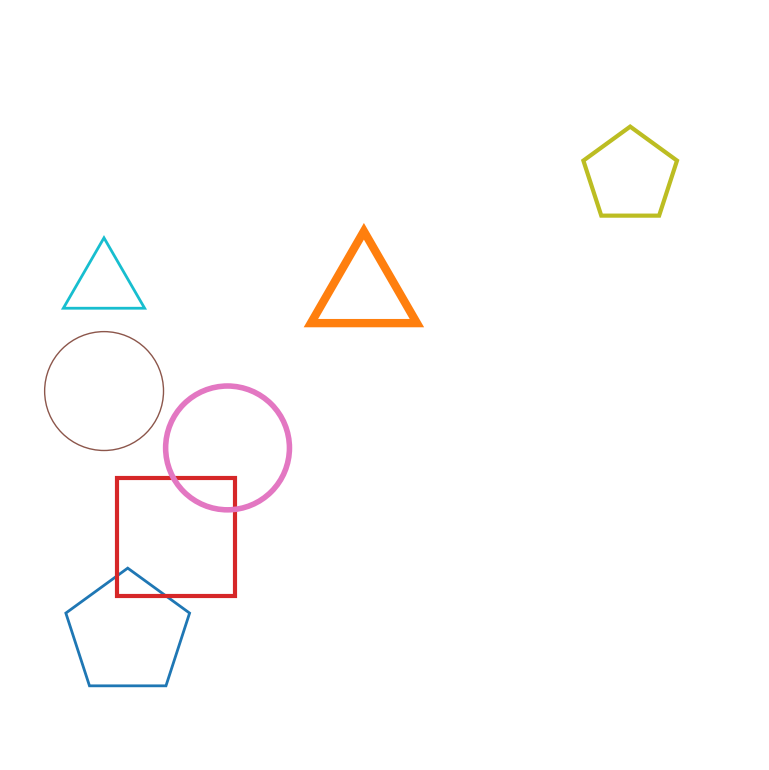[{"shape": "pentagon", "thickness": 1, "radius": 0.42, "center": [0.166, 0.178]}, {"shape": "triangle", "thickness": 3, "radius": 0.4, "center": [0.473, 0.62]}, {"shape": "square", "thickness": 1.5, "radius": 0.39, "center": [0.228, 0.303]}, {"shape": "circle", "thickness": 0.5, "radius": 0.39, "center": [0.135, 0.492]}, {"shape": "circle", "thickness": 2, "radius": 0.4, "center": [0.296, 0.418]}, {"shape": "pentagon", "thickness": 1.5, "radius": 0.32, "center": [0.818, 0.772]}, {"shape": "triangle", "thickness": 1, "radius": 0.3, "center": [0.135, 0.63]}]